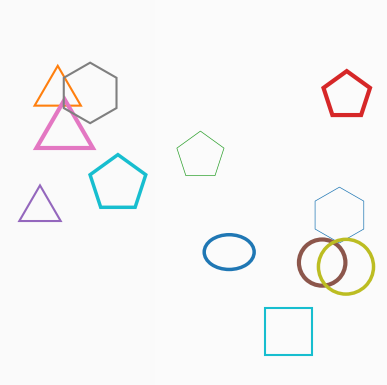[{"shape": "hexagon", "thickness": 0.5, "radius": 0.36, "center": [0.876, 0.441]}, {"shape": "oval", "thickness": 2.5, "radius": 0.32, "center": [0.591, 0.345]}, {"shape": "triangle", "thickness": 1.5, "radius": 0.34, "center": [0.149, 0.76]}, {"shape": "pentagon", "thickness": 0.5, "radius": 0.32, "center": [0.517, 0.595]}, {"shape": "pentagon", "thickness": 3, "radius": 0.32, "center": [0.895, 0.752]}, {"shape": "triangle", "thickness": 1.5, "radius": 0.31, "center": [0.103, 0.457]}, {"shape": "circle", "thickness": 3, "radius": 0.3, "center": [0.831, 0.318]}, {"shape": "triangle", "thickness": 3, "radius": 0.42, "center": [0.167, 0.658]}, {"shape": "hexagon", "thickness": 1.5, "radius": 0.39, "center": [0.233, 0.759]}, {"shape": "circle", "thickness": 2.5, "radius": 0.36, "center": [0.893, 0.307]}, {"shape": "square", "thickness": 1.5, "radius": 0.3, "center": [0.745, 0.139]}, {"shape": "pentagon", "thickness": 2.5, "radius": 0.38, "center": [0.304, 0.523]}]